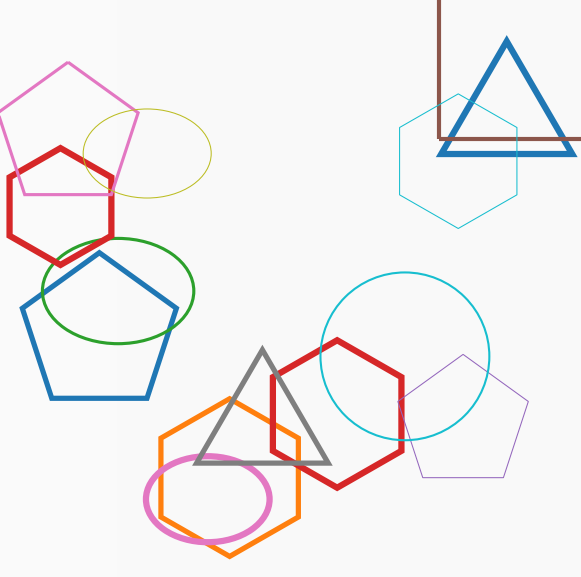[{"shape": "pentagon", "thickness": 2.5, "radius": 0.7, "center": [0.171, 0.422]}, {"shape": "triangle", "thickness": 3, "radius": 0.65, "center": [0.872, 0.797]}, {"shape": "hexagon", "thickness": 2.5, "radius": 0.68, "center": [0.395, 0.172]}, {"shape": "oval", "thickness": 1.5, "radius": 0.65, "center": [0.203, 0.495]}, {"shape": "hexagon", "thickness": 3, "radius": 0.64, "center": [0.58, 0.282]}, {"shape": "hexagon", "thickness": 3, "radius": 0.51, "center": [0.104, 0.642]}, {"shape": "pentagon", "thickness": 0.5, "radius": 0.59, "center": [0.797, 0.267]}, {"shape": "square", "thickness": 2, "radius": 0.67, "center": [0.891, 0.893]}, {"shape": "pentagon", "thickness": 1.5, "radius": 0.63, "center": [0.117, 0.765]}, {"shape": "oval", "thickness": 3, "radius": 0.53, "center": [0.357, 0.135]}, {"shape": "triangle", "thickness": 2.5, "radius": 0.65, "center": [0.451, 0.263]}, {"shape": "oval", "thickness": 0.5, "radius": 0.55, "center": [0.253, 0.733]}, {"shape": "hexagon", "thickness": 0.5, "radius": 0.58, "center": [0.788, 0.72]}, {"shape": "circle", "thickness": 1, "radius": 0.73, "center": [0.697, 0.382]}]